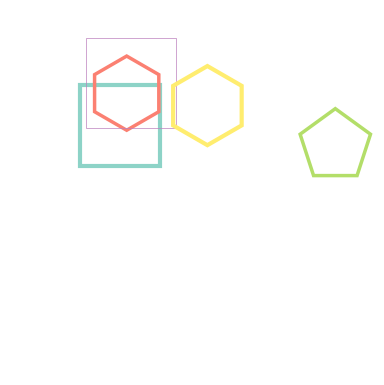[{"shape": "square", "thickness": 3, "radius": 0.52, "center": [0.312, 0.674]}, {"shape": "hexagon", "thickness": 2.5, "radius": 0.48, "center": [0.329, 0.758]}, {"shape": "pentagon", "thickness": 2.5, "radius": 0.48, "center": [0.871, 0.622]}, {"shape": "square", "thickness": 0.5, "radius": 0.58, "center": [0.34, 0.784]}, {"shape": "hexagon", "thickness": 3, "radius": 0.51, "center": [0.539, 0.726]}]